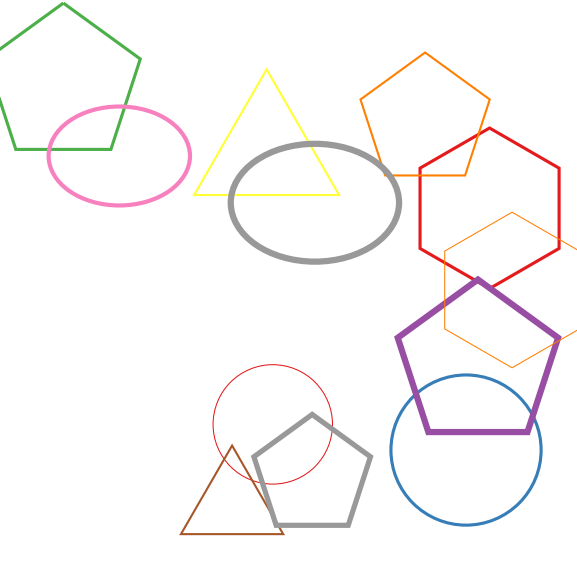[{"shape": "hexagon", "thickness": 1.5, "radius": 0.7, "center": [0.848, 0.638]}, {"shape": "circle", "thickness": 0.5, "radius": 0.52, "center": [0.472, 0.264]}, {"shape": "circle", "thickness": 1.5, "radius": 0.65, "center": [0.807, 0.22]}, {"shape": "pentagon", "thickness": 1.5, "radius": 0.7, "center": [0.11, 0.854]}, {"shape": "pentagon", "thickness": 3, "radius": 0.73, "center": [0.828, 0.369]}, {"shape": "hexagon", "thickness": 0.5, "radius": 0.67, "center": [0.887, 0.497]}, {"shape": "pentagon", "thickness": 1, "radius": 0.59, "center": [0.736, 0.791]}, {"shape": "triangle", "thickness": 1, "radius": 0.72, "center": [0.462, 0.734]}, {"shape": "triangle", "thickness": 1, "radius": 0.51, "center": [0.402, 0.125]}, {"shape": "oval", "thickness": 2, "radius": 0.61, "center": [0.207, 0.729]}, {"shape": "oval", "thickness": 3, "radius": 0.73, "center": [0.545, 0.648]}, {"shape": "pentagon", "thickness": 2.5, "radius": 0.53, "center": [0.541, 0.175]}]